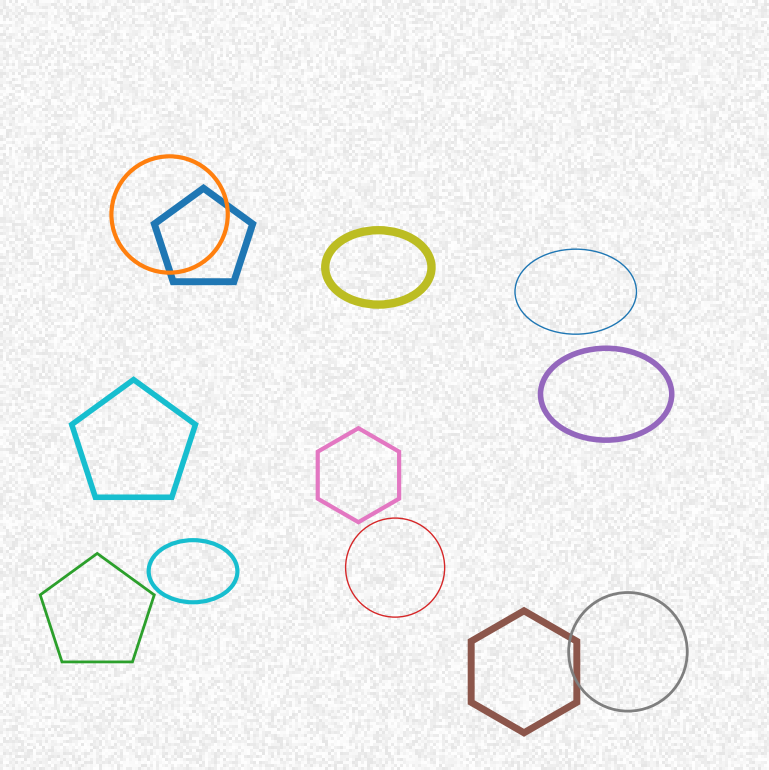[{"shape": "pentagon", "thickness": 2.5, "radius": 0.34, "center": [0.264, 0.688]}, {"shape": "oval", "thickness": 0.5, "radius": 0.39, "center": [0.748, 0.621]}, {"shape": "circle", "thickness": 1.5, "radius": 0.38, "center": [0.22, 0.721]}, {"shape": "pentagon", "thickness": 1, "radius": 0.39, "center": [0.126, 0.203]}, {"shape": "circle", "thickness": 0.5, "radius": 0.32, "center": [0.513, 0.263]}, {"shape": "oval", "thickness": 2, "radius": 0.43, "center": [0.787, 0.488]}, {"shape": "hexagon", "thickness": 2.5, "radius": 0.4, "center": [0.681, 0.128]}, {"shape": "hexagon", "thickness": 1.5, "radius": 0.31, "center": [0.465, 0.383]}, {"shape": "circle", "thickness": 1, "radius": 0.39, "center": [0.816, 0.153]}, {"shape": "oval", "thickness": 3, "radius": 0.35, "center": [0.491, 0.653]}, {"shape": "pentagon", "thickness": 2, "radius": 0.42, "center": [0.173, 0.423]}, {"shape": "oval", "thickness": 1.5, "radius": 0.29, "center": [0.251, 0.258]}]